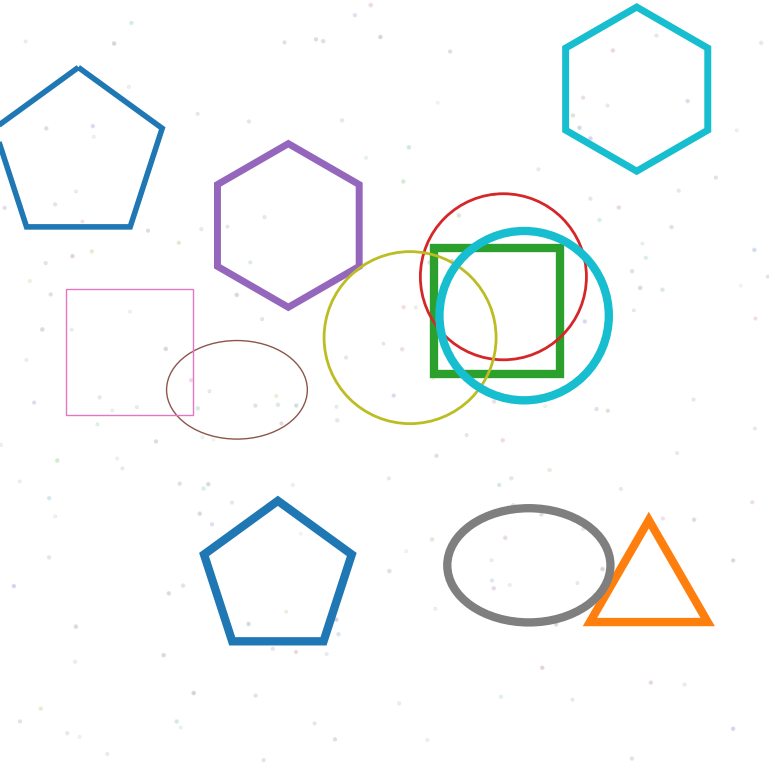[{"shape": "pentagon", "thickness": 3, "radius": 0.5, "center": [0.361, 0.249]}, {"shape": "pentagon", "thickness": 2, "radius": 0.57, "center": [0.102, 0.798]}, {"shape": "triangle", "thickness": 3, "radius": 0.44, "center": [0.843, 0.236]}, {"shape": "square", "thickness": 3, "radius": 0.41, "center": [0.645, 0.596]}, {"shape": "circle", "thickness": 1, "radius": 0.54, "center": [0.654, 0.641]}, {"shape": "hexagon", "thickness": 2.5, "radius": 0.53, "center": [0.374, 0.707]}, {"shape": "oval", "thickness": 0.5, "radius": 0.46, "center": [0.308, 0.494]}, {"shape": "square", "thickness": 0.5, "radius": 0.41, "center": [0.168, 0.543]}, {"shape": "oval", "thickness": 3, "radius": 0.53, "center": [0.687, 0.266]}, {"shape": "circle", "thickness": 1, "radius": 0.56, "center": [0.533, 0.562]}, {"shape": "circle", "thickness": 3, "radius": 0.55, "center": [0.681, 0.59]}, {"shape": "hexagon", "thickness": 2.5, "radius": 0.53, "center": [0.827, 0.884]}]